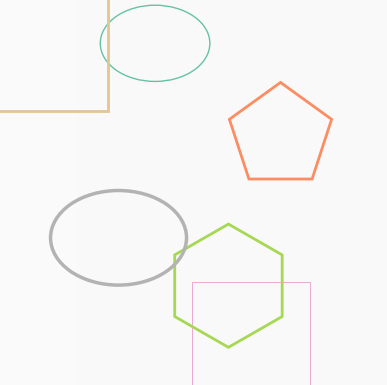[{"shape": "oval", "thickness": 1, "radius": 0.71, "center": [0.4, 0.887]}, {"shape": "pentagon", "thickness": 2, "radius": 0.69, "center": [0.724, 0.647]}, {"shape": "square", "thickness": 0.5, "radius": 0.76, "center": [0.647, 0.115]}, {"shape": "hexagon", "thickness": 2, "radius": 0.8, "center": [0.59, 0.258]}, {"shape": "square", "thickness": 2, "radius": 0.78, "center": [0.122, 0.868]}, {"shape": "oval", "thickness": 2.5, "radius": 0.88, "center": [0.306, 0.382]}]